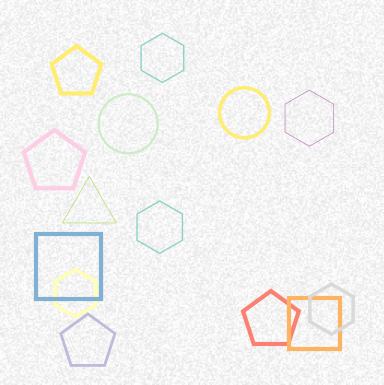[{"shape": "hexagon", "thickness": 1, "radius": 0.32, "center": [0.422, 0.85]}, {"shape": "hexagon", "thickness": 1, "radius": 0.34, "center": [0.415, 0.41]}, {"shape": "hexagon", "thickness": 2.5, "radius": 0.31, "center": [0.196, 0.238]}, {"shape": "pentagon", "thickness": 2, "radius": 0.37, "center": [0.228, 0.111]}, {"shape": "pentagon", "thickness": 3, "radius": 0.38, "center": [0.704, 0.168]}, {"shape": "square", "thickness": 3, "radius": 0.42, "center": [0.179, 0.309]}, {"shape": "square", "thickness": 3, "radius": 0.33, "center": [0.818, 0.16]}, {"shape": "triangle", "thickness": 0.5, "radius": 0.4, "center": [0.232, 0.461]}, {"shape": "pentagon", "thickness": 3, "radius": 0.42, "center": [0.141, 0.579]}, {"shape": "hexagon", "thickness": 2.5, "radius": 0.32, "center": [0.861, 0.197]}, {"shape": "hexagon", "thickness": 0.5, "radius": 0.36, "center": [0.804, 0.693]}, {"shape": "circle", "thickness": 1.5, "radius": 0.38, "center": [0.333, 0.679]}, {"shape": "pentagon", "thickness": 3, "radius": 0.34, "center": [0.199, 0.813]}, {"shape": "circle", "thickness": 2.5, "radius": 0.32, "center": [0.635, 0.707]}]